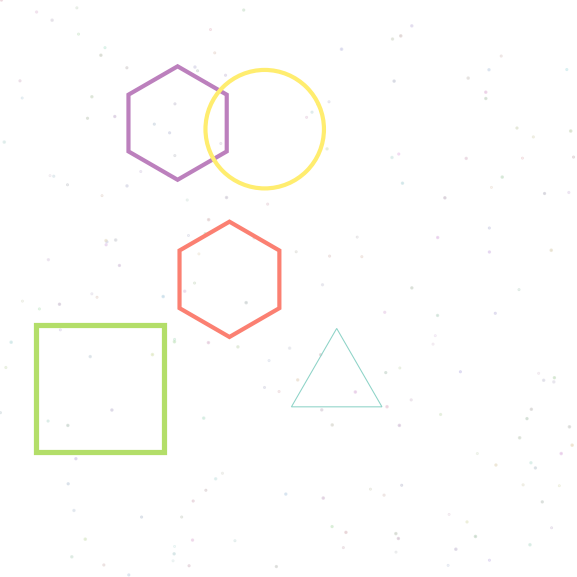[{"shape": "triangle", "thickness": 0.5, "radius": 0.45, "center": [0.583, 0.34]}, {"shape": "hexagon", "thickness": 2, "radius": 0.5, "center": [0.397, 0.515]}, {"shape": "square", "thickness": 2.5, "radius": 0.55, "center": [0.173, 0.326]}, {"shape": "hexagon", "thickness": 2, "radius": 0.49, "center": [0.308, 0.786]}, {"shape": "circle", "thickness": 2, "radius": 0.51, "center": [0.458, 0.775]}]